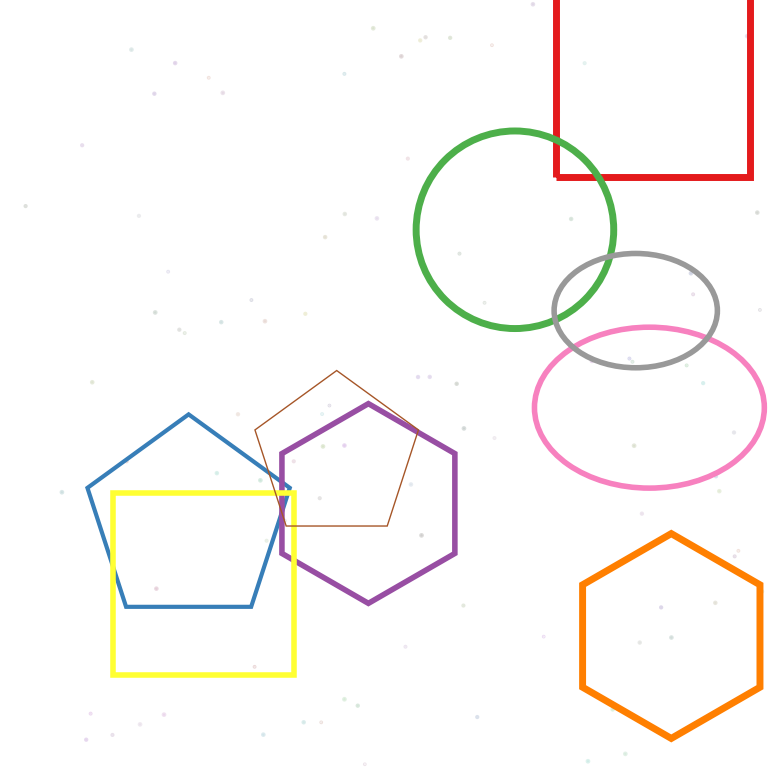[{"shape": "square", "thickness": 2.5, "radius": 0.63, "center": [0.847, 0.896]}, {"shape": "pentagon", "thickness": 1.5, "radius": 0.69, "center": [0.245, 0.324]}, {"shape": "circle", "thickness": 2.5, "radius": 0.64, "center": [0.669, 0.702]}, {"shape": "hexagon", "thickness": 2, "radius": 0.65, "center": [0.478, 0.346]}, {"shape": "hexagon", "thickness": 2.5, "radius": 0.67, "center": [0.872, 0.174]}, {"shape": "square", "thickness": 2, "radius": 0.59, "center": [0.264, 0.242]}, {"shape": "pentagon", "thickness": 0.5, "radius": 0.56, "center": [0.437, 0.407]}, {"shape": "oval", "thickness": 2, "radius": 0.75, "center": [0.843, 0.471]}, {"shape": "oval", "thickness": 2, "radius": 0.53, "center": [0.826, 0.597]}]